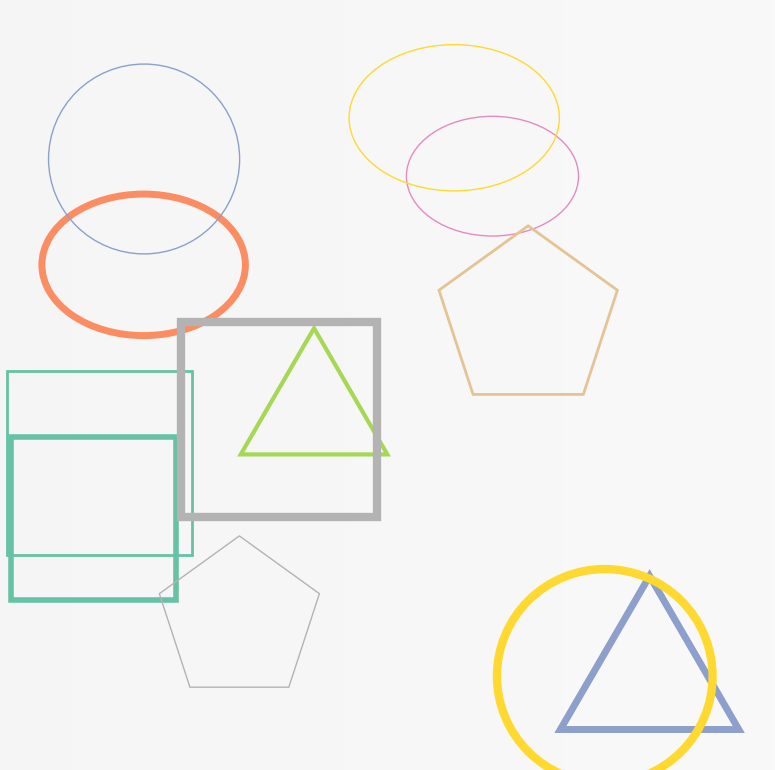[{"shape": "square", "thickness": 2, "radius": 0.53, "center": [0.121, 0.327]}, {"shape": "square", "thickness": 1, "radius": 0.6, "center": [0.128, 0.399]}, {"shape": "oval", "thickness": 2.5, "radius": 0.66, "center": [0.185, 0.656]}, {"shape": "triangle", "thickness": 2.5, "radius": 0.66, "center": [0.838, 0.119]}, {"shape": "circle", "thickness": 0.5, "radius": 0.62, "center": [0.186, 0.794]}, {"shape": "oval", "thickness": 0.5, "radius": 0.56, "center": [0.635, 0.771]}, {"shape": "triangle", "thickness": 1.5, "radius": 0.55, "center": [0.405, 0.464]}, {"shape": "oval", "thickness": 0.5, "radius": 0.68, "center": [0.586, 0.847]}, {"shape": "circle", "thickness": 3, "radius": 0.7, "center": [0.78, 0.122]}, {"shape": "pentagon", "thickness": 1, "radius": 0.61, "center": [0.682, 0.586]}, {"shape": "square", "thickness": 3, "radius": 0.63, "center": [0.36, 0.455]}, {"shape": "pentagon", "thickness": 0.5, "radius": 0.54, "center": [0.309, 0.195]}]